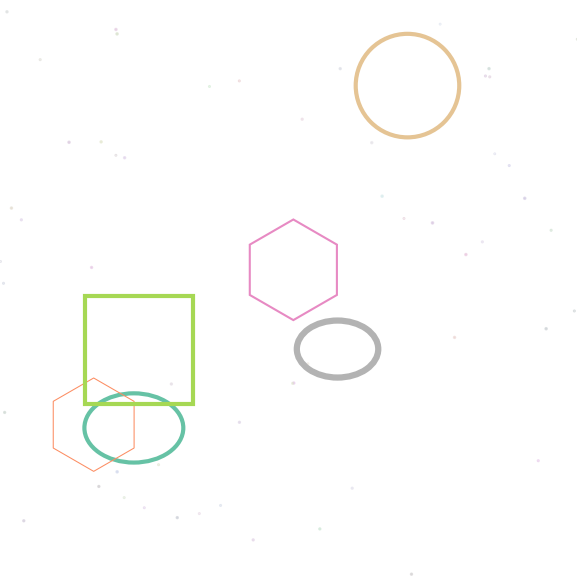[{"shape": "oval", "thickness": 2, "radius": 0.43, "center": [0.232, 0.258]}, {"shape": "hexagon", "thickness": 0.5, "radius": 0.4, "center": [0.162, 0.264]}, {"shape": "hexagon", "thickness": 1, "radius": 0.44, "center": [0.508, 0.532]}, {"shape": "square", "thickness": 2, "radius": 0.47, "center": [0.24, 0.393]}, {"shape": "circle", "thickness": 2, "radius": 0.45, "center": [0.706, 0.851]}, {"shape": "oval", "thickness": 3, "radius": 0.35, "center": [0.584, 0.395]}]